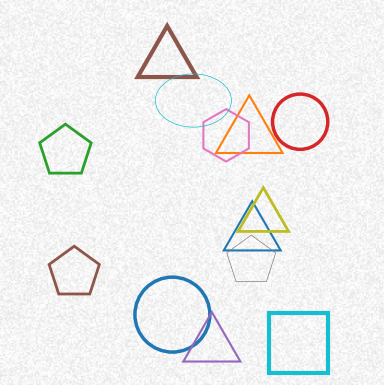[{"shape": "triangle", "thickness": 1.5, "radius": 0.43, "center": [0.655, 0.392]}, {"shape": "circle", "thickness": 2.5, "radius": 0.49, "center": [0.448, 0.183]}, {"shape": "triangle", "thickness": 1.5, "radius": 0.5, "center": [0.647, 0.653]}, {"shape": "pentagon", "thickness": 2, "radius": 0.35, "center": [0.17, 0.607]}, {"shape": "circle", "thickness": 2.5, "radius": 0.36, "center": [0.78, 0.684]}, {"shape": "triangle", "thickness": 1.5, "radius": 0.43, "center": [0.55, 0.104]}, {"shape": "pentagon", "thickness": 2, "radius": 0.34, "center": [0.193, 0.292]}, {"shape": "triangle", "thickness": 3, "radius": 0.44, "center": [0.434, 0.844]}, {"shape": "hexagon", "thickness": 1.5, "radius": 0.34, "center": [0.587, 0.649]}, {"shape": "pentagon", "thickness": 0.5, "radius": 0.33, "center": [0.653, 0.322]}, {"shape": "triangle", "thickness": 2, "radius": 0.38, "center": [0.684, 0.437]}, {"shape": "oval", "thickness": 0.5, "radius": 0.49, "center": [0.502, 0.739]}, {"shape": "square", "thickness": 3, "radius": 0.39, "center": [0.775, 0.109]}]